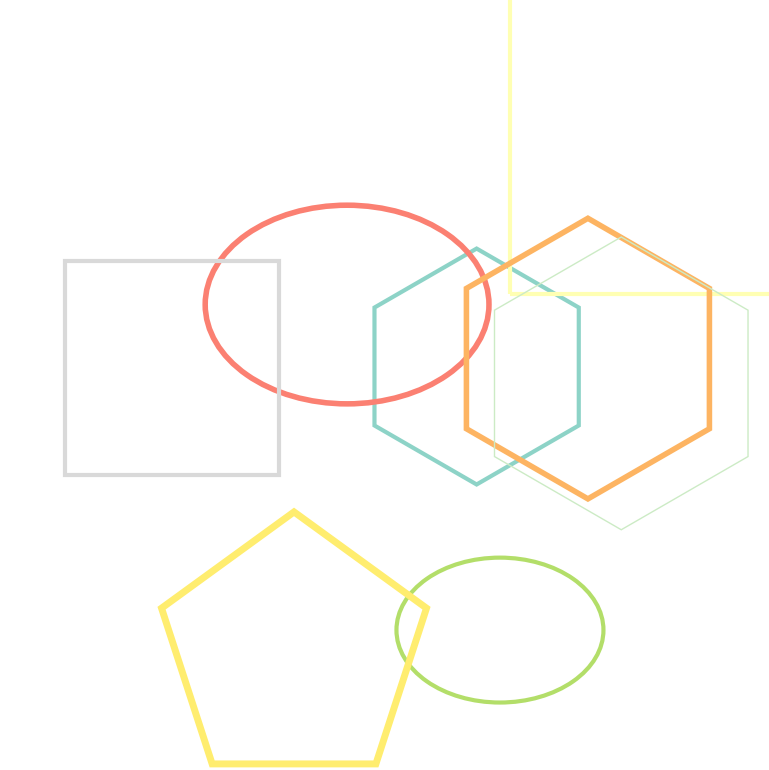[{"shape": "hexagon", "thickness": 1.5, "radius": 0.77, "center": [0.619, 0.524]}, {"shape": "square", "thickness": 1.5, "radius": 0.98, "center": [0.858, 0.814]}, {"shape": "oval", "thickness": 2, "radius": 0.92, "center": [0.451, 0.605]}, {"shape": "hexagon", "thickness": 2, "radius": 0.91, "center": [0.764, 0.534]}, {"shape": "oval", "thickness": 1.5, "radius": 0.67, "center": [0.649, 0.182]}, {"shape": "square", "thickness": 1.5, "radius": 0.69, "center": [0.224, 0.522]}, {"shape": "hexagon", "thickness": 0.5, "radius": 0.95, "center": [0.807, 0.502]}, {"shape": "pentagon", "thickness": 2.5, "radius": 0.9, "center": [0.382, 0.154]}]